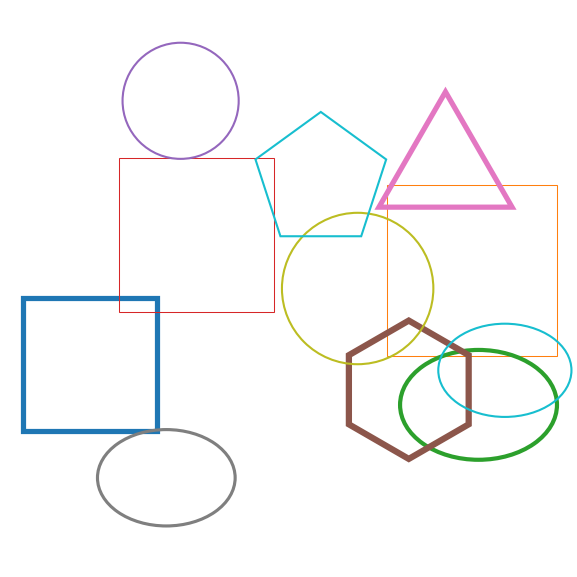[{"shape": "square", "thickness": 2.5, "radius": 0.58, "center": [0.156, 0.368]}, {"shape": "square", "thickness": 0.5, "radius": 0.74, "center": [0.817, 0.531]}, {"shape": "oval", "thickness": 2, "radius": 0.68, "center": [0.829, 0.298]}, {"shape": "square", "thickness": 0.5, "radius": 0.67, "center": [0.34, 0.592]}, {"shape": "circle", "thickness": 1, "radius": 0.5, "center": [0.313, 0.825]}, {"shape": "hexagon", "thickness": 3, "radius": 0.6, "center": [0.708, 0.324]}, {"shape": "triangle", "thickness": 2.5, "radius": 0.67, "center": [0.771, 0.707]}, {"shape": "oval", "thickness": 1.5, "radius": 0.6, "center": [0.288, 0.172]}, {"shape": "circle", "thickness": 1, "radius": 0.66, "center": [0.619, 0.5]}, {"shape": "pentagon", "thickness": 1, "radius": 0.59, "center": [0.556, 0.686]}, {"shape": "oval", "thickness": 1, "radius": 0.58, "center": [0.874, 0.358]}]